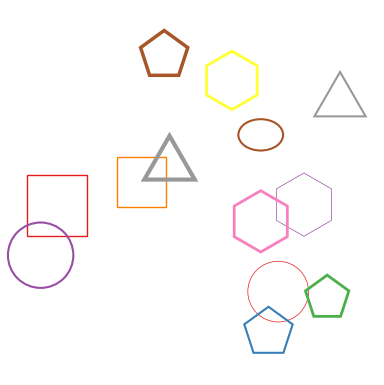[{"shape": "circle", "thickness": 0.5, "radius": 0.39, "center": [0.723, 0.243]}, {"shape": "square", "thickness": 1, "radius": 0.39, "center": [0.148, 0.466]}, {"shape": "pentagon", "thickness": 1.5, "radius": 0.33, "center": [0.697, 0.137]}, {"shape": "pentagon", "thickness": 2, "radius": 0.3, "center": [0.85, 0.226]}, {"shape": "hexagon", "thickness": 0.5, "radius": 0.41, "center": [0.789, 0.469]}, {"shape": "circle", "thickness": 1.5, "radius": 0.42, "center": [0.106, 0.337]}, {"shape": "square", "thickness": 1, "radius": 0.32, "center": [0.368, 0.527]}, {"shape": "hexagon", "thickness": 2, "radius": 0.38, "center": [0.602, 0.791]}, {"shape": "pentagon", "thickness": 2.5, "radius": 0.32, "center": [0.426, 0.856]}, {"shape": "oval", "thickness": 1.5, "radius": 0.29, "center": [0.677, 0.65]}, {"shape": "hexagon", "thickness": 2, "radius": 0.4, "center": [0.677, 0.425]}, {"shape": "triangle", "thickness": 3, "radius": 0.38, "center": [0.44, 0.571]}, {"shape": "triangle", "thickness": 1.5, "radius": 0.38, "center": [0.883, 0.736]}]